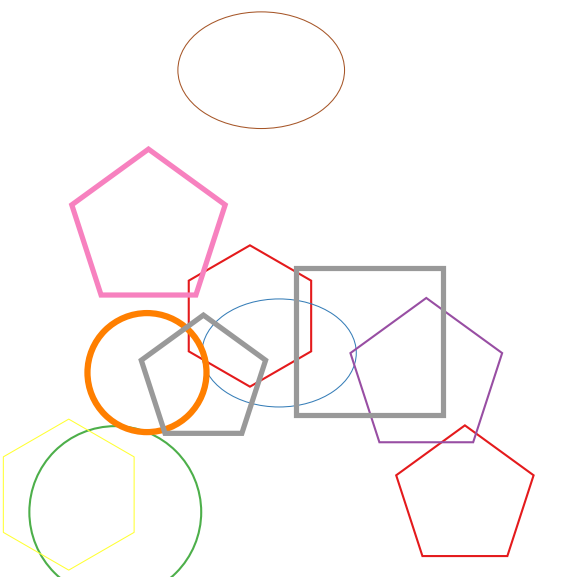[{"shape": "hexagon", "thickness": 1, "radius": 0.61, "center": [0.433, 0.452]}, {"shape": "pentagon", "thickness": 1, "radius": 0.63, "center": [0.805, 0.137]}, {"shape": "oval", "thickness": 0.5, "radius": 0.67, "center": [0.483, 0.388]}, {"shape": "circle", "thickness": 1, "radius": 0.74, "center": [0.2, 0.112]}, {"shape": "pentagon", "thickness": 1, "radius": 0.69, "center": [0.738, 0.345]}, {"shape": "circle", "thickness": 3, "radius": 0.52, "center": [0.255, 0.354]}, {"shape": "hexagon", "thickness": 0.5, "radius": 0.65, "center": [0.119, 0.143]}, {"shape": "oval", "thickness": 0.5, "radius": 0.72, "center": [0.452, 0.878]}, {"shape": "pentagon", "thickness": 2.5, "radius": 0.7, "center": [0.257, 0.601]}, {"shape": "pentagon", "thickness": 2.5, "radius": 0.57, "center": [0.352, 0.34]}, {"shape": "square", "thickness": 2.5, "radius": 0.64, "center": [0.64, 0.408]}]